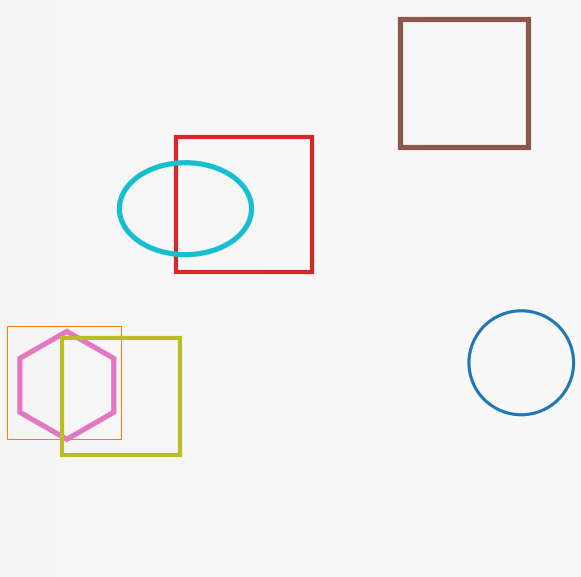[{"shape": "circle", "thickness": 1.5, "radius": 0.45, "center": [0.897, 0.371]}, {"shape": "square", "thickness": 0.5, "radius": 0.49, "center": [0.11, 0.337]}, {"shape": "square", "thickness": 2, "radius": 0.58, "center": [0.419, 0.645]}, {"shape": "square", "thickness": 2.5, "radius": 0.55, "center": [0.798, 0.856]}, {"shape": "hexagon", "thickness": 2.5, "radius": 0.47, "center": [0.115, 0.332]}, {"shape": "square", "thickness": 2, "radius": 0.51, "center": [0.209, 0.313]}, {"shape": "oval", "thickness": 2.5, "radius": 0.57, "center": [0.319, 0.638]}]